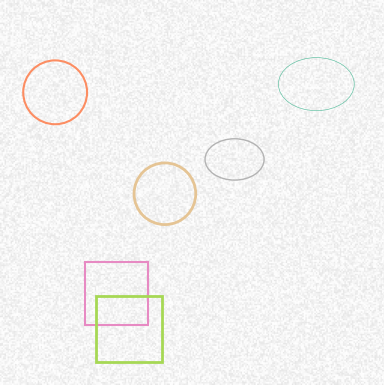[{"shape": "oval", "thickness": 0.5, "radius": 0.49, "center": [0.822, 0.781]}, {"shape": "circle", "thickness": 1.5, "radius": 0.41, "center": [0.143, 0.76]}, {"shape": "square", "thickness": 1.5, "radius": 0.41, "center": [0.303, 0.237]}, {"shape": "square", "thickness": 2, "radius": 0.43, "center": [0.335, 0.146]}, {"shape": "circle", "thickness": 2, "radius": 0.4, "center": [0.428, 0.497]}, {"shape": "oval", "thickness": 1, "radius": 0.38, "center": [0.609, 0.586]}]